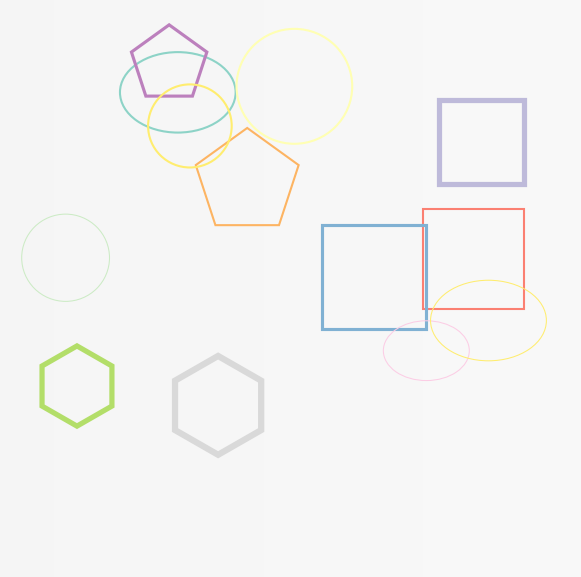[{"shape": "oval", "thickness": 1, "radius": 0.5, "center": [0.306, 0.839]}, {"shape": "circle", "thickness": 1, "radius": 0.5, "center": [0.506, 0.85]}, {"shape": "square", "thickness": 2.5, "radius": 0.36, "center": [0.828, 0.753]}, {"shape": "square", "thickness": 1, "radius": 0.43, "center": [0.815, 0.55]}, {"shape": "square", "thickness": 1.5, "radius": 0.45, "center": [0.644, 0.519]}, {"shape": "pentagon", "thickness": 1, "radius": 0.47, "center": [0.425, 0.685]}, {"shape": "hexagon", "thickness": 2.5, "radius": 0.35, "center": [0.132, 0.331]}, {"shape": "oval", "thickness": 0.5, "radius": 0.37, "center": [0.733, 0.392]}, {"shape": "hexagon", "thickness": 3, "radius": 0.43, "center": [0.375, 0.297]}, {"shape": "pentagon", "thickness": 1.5, "radius": 0.34, "center": [0.291, 0.888]}, {"shape": "circle", "thickness": 0.5, "radius": 0.38, "center": [0.113, 0.553]}, {"shape": "oval", "thickness": 0.5, "radius": 0.5, "center": [0.84, 0.444]}, {"shape": "circle", "thickness": 1, "radius": 0.36, "center": [0.327, 0.781]}]